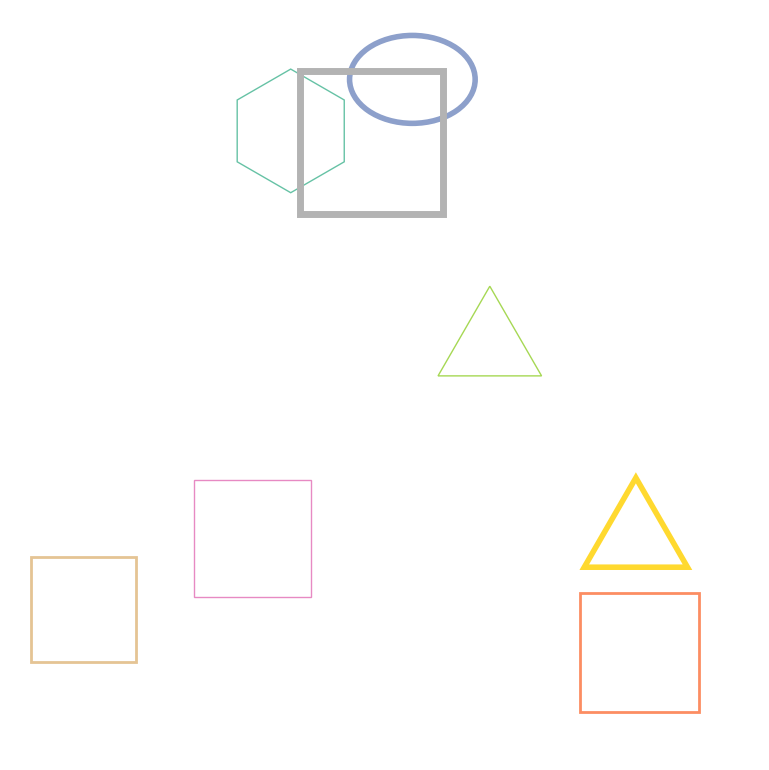[{"shape": "hexagon", "thickness": 0.5, "radius": 0.4, "center": [0.378, 0.83]}, {"shape": "square", "thickness": 1, "radius": 0.39, "center": [0.831, 0.153]}, {"shape": "oval", "thickness": 2, "radius": 0.41, "center": [0.536, 0.897]}, {"shape": "square", "thickness": 0.5, "radius": 0.38, "center": [0.328, 0.301]}, {"shape": "triangle", "thickness": 0.5, "radius": 0.39, "center": [0.636, 0.551]}, {"shape": "triangle", "thickness": 2, "radius": 0.39, "center": [0.826, 0.302]}, {"shape": "square", "thickness": 1, "radius": 0.34, "center": [0.108, 0.209]}, {"shape": "square", "thickness": 2.5, "radius": 0.46, "center": [0.483, 0.815]}]